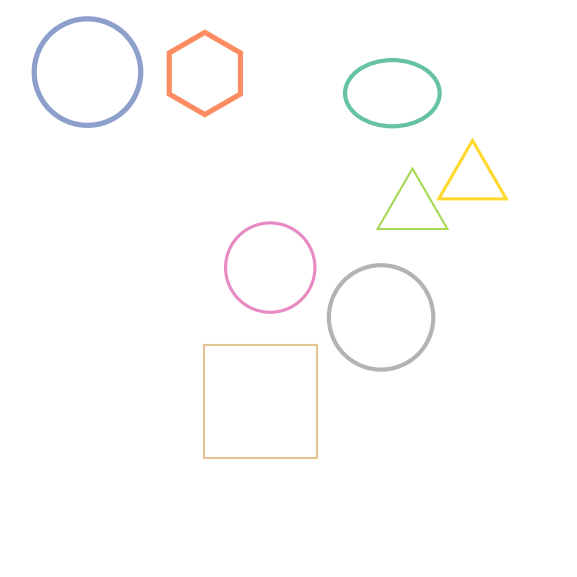[{"shape": "oval", "thickness": 2, "radius": 0.41, "center": [0.679, 0.838]}, {"shape": "hexagon", "thickness": 2.5, "radius": 0.36, "center": [0.355, 0.872]}, {"shape": "circle", "thickness": 2.5, "radius": 0.46, "center": [0.151, 0.874]}, {"shape": "circle", "thickness": 1.5, "radius": 0.39, "center": [0.468, 0.536]}, {"shape": "triangle", "thickness": 1, "radius": 0.35, "center": [0.714, 0.637]}, {"shape": "triangle", "thickness": 1.5, "radius": 0.34, "center": [0.818, 0.689]}, {"shape": "square", "thickness": 1, "radius": 0.49, "center": [0.451, 0.304]}, {"shape": "circle", "thickness": 2, "radius": 0.45, "center": [0.66, 0.45]}]